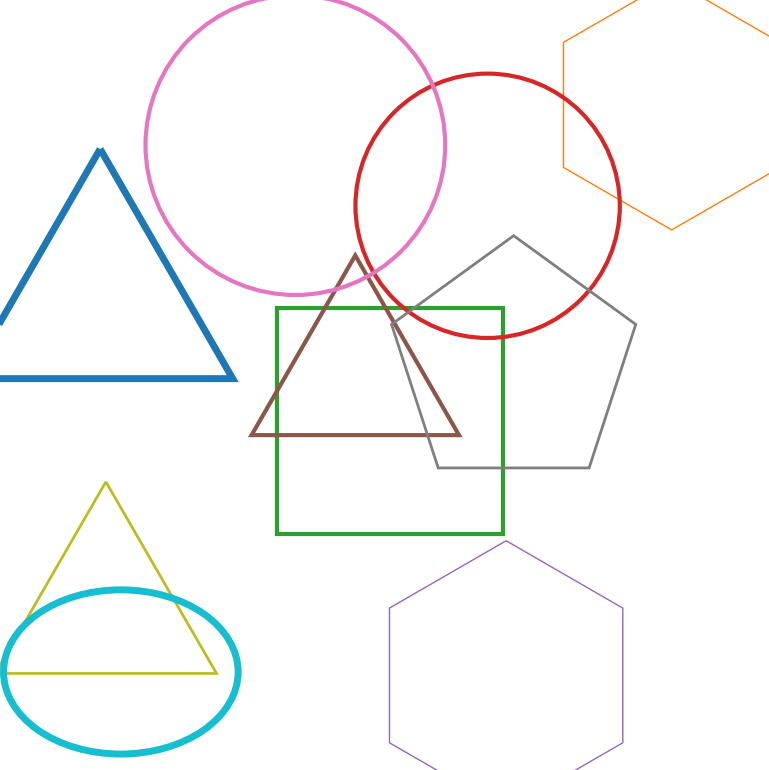[{"shape": "triangle", "thickness": 2.5, "radius": 0.99, "center": [0.13, 0.608]}, {"shape": "hexagon", "thickness": 0.5, "radius": 0.81, "center": [0.872, 0.864]}, {"shape": "square", "thickness": 1.5, "radius": 0.73, "center": [0.506, 0.453]}, {"shape": "circle", "thickness": 1.5, "radius": 0.86, "center": [0.633, 0.733]}, {"shape": "hexagon", "thickness": 0.5, "radius": 0.87, "center": [0.657, 0.123]}, {"shape": "triangle", "thickness": 1.5, "radius": 0.78, "center": [0.461, 0.513]}, {"shape": "circle", "thickness": 1.5, "radius": 0.97, "center": [0.384, 0.812]}, {"shape": "pentagon", "thickness": 1, "radius": 0.83, "center": [0.667, 0.527]}, {"shape": "triangle", "thickness": 1, "radius": 0.83, "center": [0.138, 0.208]}, {"shape": "oval", "thickness": 2.5, "radius": 0.76, "center": [0.157, 0.127]}]